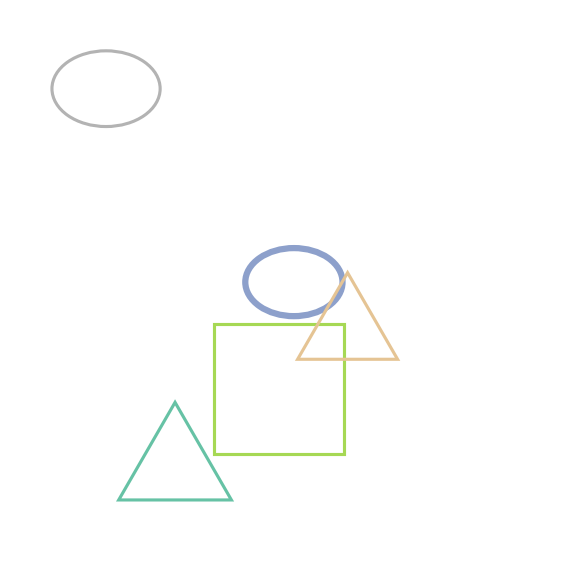[{"shape": "triangle", "thickness": 1.5, "radius": 0.56, "center": [0.303, 0.19]}, {"shape": "oval", "thickness": 3, "radius": 0.42, "center": [0.509, 0.511]}, {"shape": "square", "thickness": 1.5, "radius": 0.56, "center": [0.483, 0.326]}, {"shape": "triangle", "thickness": 1.5, "radius": 0.5, "center": [0.602, 0.427]}, {"shape": "oval", "thickness": 1.5, "radius": 0.47, "center": [0.184, 0.846]}]